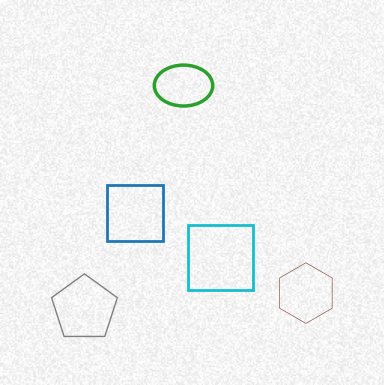[{"shape": "square", "thickness": 2, "radius": 0.36, "center": [0.35, 0.447]}, {"shape": "oval", "thickness": 2.5, "radius": 0.38, "center": [0.477, 0.778]}, {"shape": "hexagon", "thickness": 0.5, "radius": 0.39, "center": [0.795, 0.239]}, {"shape": "pentagon", "thickness": 1, "radius": 0.45, "center": [0.219, 0.199]}, {"shape": "square", "thickness": 2, "radius": 0.42, "center": [0.573, 0.332]}]